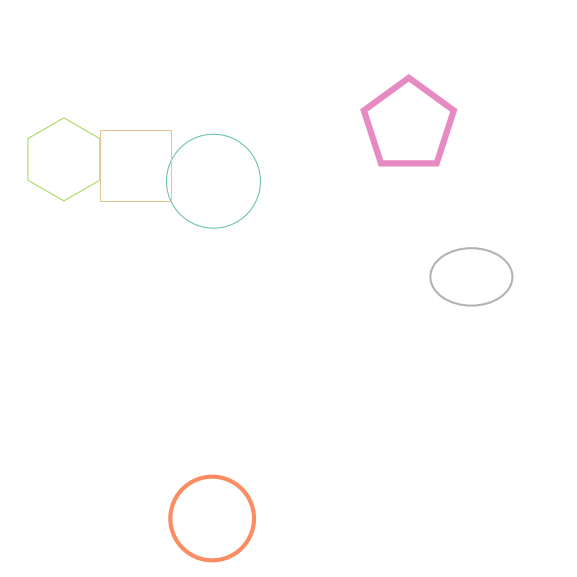[{"shape": "circle", "thickness": 0.5, "radius": 0.41, "center": [0.37, 0.685]}, {"shape": "circle", "thickness": 2, "radius": 0.36, "center": [0.367, 0.101]}, {"shape": "pentagon", "thickness": 3, "radius": 0.41, "center": [0.708, 0.783]}, {"shape": "hexagon", "thickness": 0.5, "radius": 0.36, "center": [0.111, 0.723]}, {"shape": "square", "thickness": 0.5, "radius": 0.31, "center": [0.235, 0.713]}, {"shape": "oval", "thickness": 1, "radius": 0.36, "center": [0.816, 0.52]}]